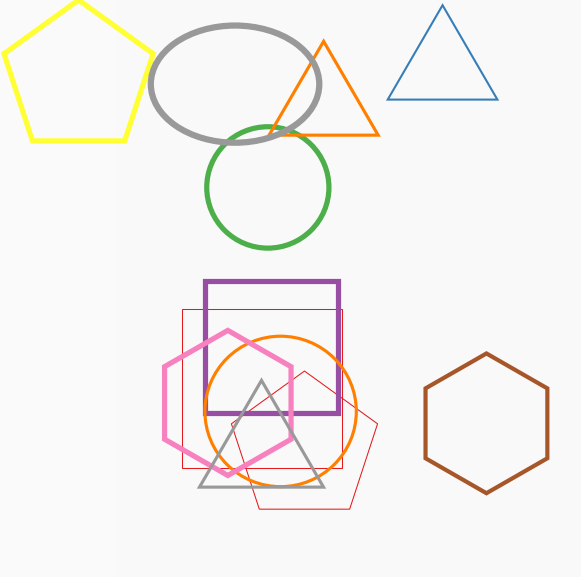[{"shape": "pentagon", "thickness": 0.5, "radius": 0.66, "center": [0.524, 0.224]}, {"shape": "square", "thickness": 0.5, "radius": 0.69, "center": [0.451, 0.326]}, {"shape": "triangle", "thickness": 1, "radius": 0.54, "center": [0.761, 0.881]}, {"shape": "circle", "thickness": 2.5, "radius": 0.53, "center": [0.461, 0.675]}, {"shape": "square", "thickness": 2.5, "radius": 0.57, "center": [0.467, 0.399]}, {"shape": "circle", "thickness": 1.5, "radius": 0.65, "center": [0.483, 0.287]}, {"shape": "triangle", "thickness": 1.5, "radius": 0.54, "center": [0.557, 0.819]}, {"shape": "pentagon", "thickness": 2.5, "radius": 0.67, "center": [0.135, 0.864]}, {"shape": "hexagon", "thickness": 2, "radius": 0.61, "center": [0.837, 0.266]}, {"shape": "hexagon", "thickness": 2.5, "radius": 0.63, "center": [0.392, 0.301]}, {"shape": "triangle", "thickness": 1.5, "radius": 0.62, "center": [0.45, 0.217]}, {"shape": "oval", "thickness": 3, "radius": 0.72, "center": [0.404, 0.853]}]